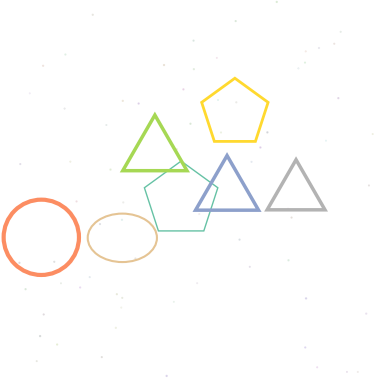[{"shape": "pentagon", "thickness": 1, "radius": 0.5, "center": [0.47, 0.481]}, {"shape": "circle", "thickness": 3, "radius": 0.49, "center": [0.107, 0.384]}, {"shape": "triangle", "thickness": 2.5, "radius": 0.47, "center": [0.59, 0.501]}, {"shape": "triangle", "thickness": 2.5, "radius": 0.48, "center": [0.402, 0.605]}, {"shape": "pentagon", "thickness": 2, "radius": 0.45, "center": [0.61, 0.706]}, {"shape": "oval", "thickness": 1.5, "radius": 0.45, "center": [0.318, 0.382]}, {"shape": "triangle", "thickness": 2.5, "radius": 0.43, "center": [0.769, 0.498]}]